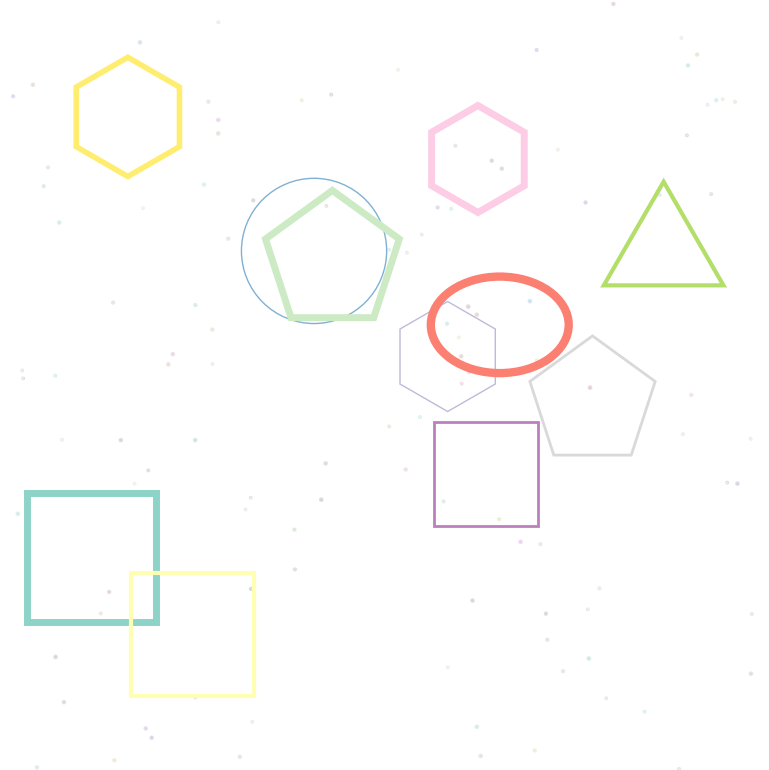[{"shape": "square", "thickness": 2.5, "radius": 0.42, "center": [0.119, 0.276]}, {"shape": "square", "thickness": 1.5, "radius": 0.4, "center": [0.25, 0.176]}, {"shape": "hexagon", "thickness": 0.5, "radius": 0.36, "center": [0.581, 0.537]}, {"shape": "oval", "thickness": 3, "radius": 0.45, "center": [0.649, 0.578]}, {"shape": "circle", "thickness": 0.5, "radius": 0.47, "center": [0.408, 0.674]}, {"shape": "triangle", "thickness": 1.5, "radius": 0.45, "center": [0.862, 0.674]}, {"shape": "hexagon", "thickness": 2.5, "radius": 0.35, "center": [0.621, 0.793]}, {"shape": "pentagon", "thickness": 1, "radius": 0.43, "center": [0.769, 0.478]}, {"shape": "square", "thickness": 1, "radius": 0.34, "center": [0.631, 0.384]}, {"shape": "pentagon", "thickness": 2.5, "radius": 0.46, "center": [0.432, 0.661]}, {"shape": "hexagon", "thickness": 2, "radius": 0.39, "center": [0.166, 0.848]}]